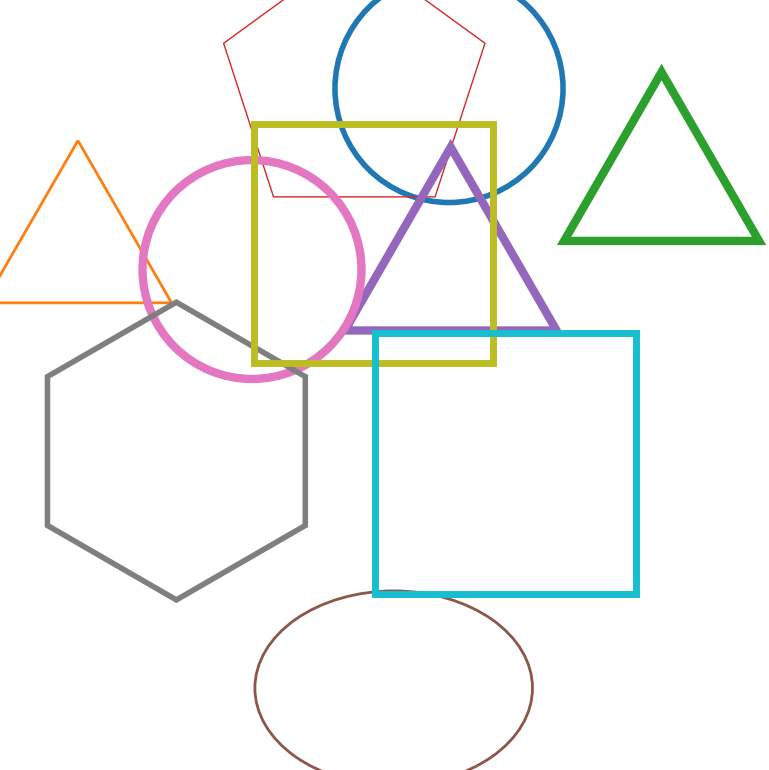[{"shape": "circle", "thickness": 2, "radius": 0.74, "center": [0.583, 0.885]}, {"shape": "triangle", "thickness": 1, "radius": 0.7, "center": [0.101, 0.677]}, {"shape": "triangle", "thickness": 3, "radius": 0.73, "center": [0.859, 0.76]}, {"shape": "pentagon", "thickness": 0.5, "radius": 0.89, "center": [0.46, 0.889]}, {"shape": "triangle", "thickness": 3, "radius": 0.79, "center": [0.585, 0.65]}, {"shape": "oval", "thickness": 1, "radius": 0.9, "center": [0.511, 0.106]}, {"shape": "circle", "thickness": 3, "radius": 0.71, "center": [0.327, 0.65]}, {"shape": "hexagon", "thickness": 2, "radius": 0.97, "center": [0.229, 0.414]}, {"shape": "square", "thickness": 2.5, "radius": 0.78, "center": [0.485, 0.684]}, {"shape": "square", "thickness": 2.5, "radius": 0.85, "center": [0.657, 0.399]}]